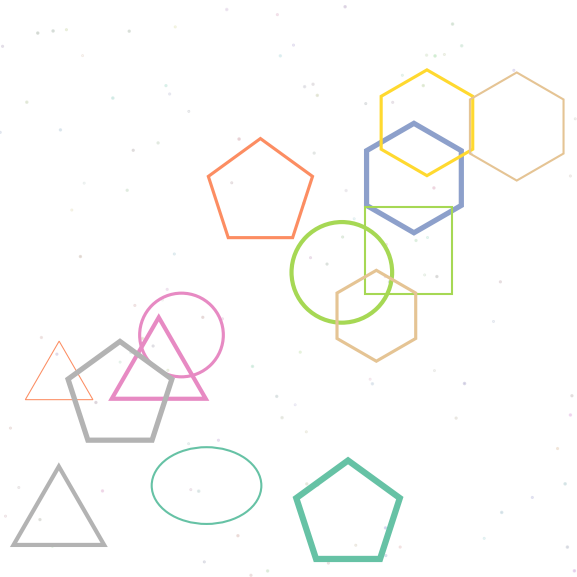[{"shape": "oval", "thickness": 1, "radius": 0.47, "center": [0.358, 0.158]}, {"shape": "pentagon", "thickness": 3, "radius": 0.47, "center": [0.603, 0.107]}, {"shape": "triangle", "thickness": 0.5, "radius": 0.34, "center": [0.102, 0.341]}, {"shape": "pentagon", "thickness": 1.5, "radius": 0.47, "center": [0.451, 0.664]}, {"shape": "hexagon", "thickness": 2.5, "radius": 0.47, "center": [0.717, 0.691]}, {"shape": "triangle", "thickness": 2, "radius": 0.47, "center": [0.275, 0.356]}, {"shape": "circle", "thickness": 1.5, "radius": 0.36, "center": [0.314, 0.419]}, {"shape": "square", "thickness": 1, "radius": 0.38, "center": [0.708, 0.565]}, {"shape": "circle", "thickness": 2, "radius": 0.44, "center": [0.592, 0.528]}, {"shape": "hexagon", "thickness": 1.5, "radius": 0.46, "center": [0.739, 0.787]}, {"shape": "hexagon", "thickness": 1.5, "radius": 0.39, "center": [0.652, 0.452]}, {"shape": "hexagon", "thickness": 1, "radius": 0.47, "center": [0.895, 0.78]}, {"shape": "pentagon", "thickness": 2.5, "radius": 0.47, "center": [0.208, 0.313]}, {"shape": "triangle", "thickness": 2, "radius": 0.45, "center": [0.102, 0.101]}]